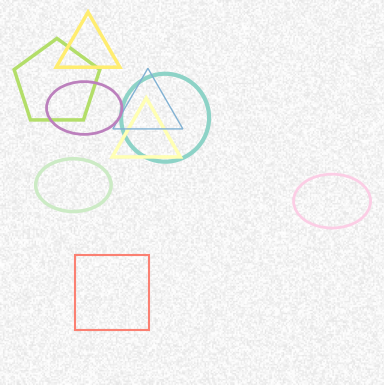[{"shape": "circle", "thickness": 3, "radius": 0.57, "center": [0.429, 0.694]}, {"shape": "triangle", "thickness": 2.5, "radius": 0.51, "center": [0.38, 0.643]}, {"shape": "square", "thickness": 1.5, "radius": 0.48, "center": [0.292, 0.241]}, {"shape": "triangle", "thickness": 1, "radius": 0.52, "center": [0.384, 0.718]}, {"shape": "pentagon", "thickness": 2.5, "radius": 0.59, "center": [0.148, 0.783]}, {"shape": "oval", "thickness": 2, "radius": 0.5, "center": [0.863, 0.478]}, {"shape": "oval", "thickness": 2, "radius": 0.49, "center": [0.219, 0.719]}, {"shape": "oval", "thickness": 2.5, "radius": 0.49, "center": [0.191, 0.519]}, {"shape": "triangle", "thickness": 2.5, "radius": 0.48, "center": [0.229, 0.873]}]